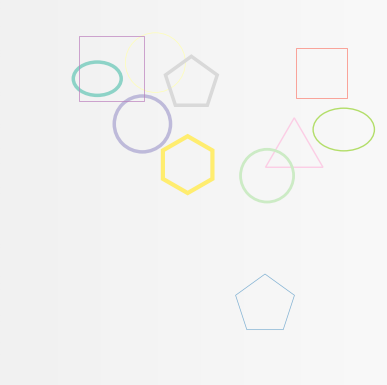[{"shape": "oval", "thickness": 2.5, "radius": 0.31, "center": [0.251, 0.796]}, {"shape": "circle", "thickness": 0.5, "radius": 0.39, "center": [0.401, 0.837]}, {"shape": "circle", "thickness": 2.5, "radius": 0.36, "center": [0.367, 0.678]}, {"shape": "square", "thickness": 0.5, "radius": 0.33, "center": [0.83, 0.811]}, {"shape": "pentagon", "thickness": 0.5, "radius": 0.4, "center": [0.684, 0.208]}, {"shape": "oval", "thickness": 1, "radius": 0.4, "center": [0.887, 0.664]}, {"shape": "triangle", "thickness": 1, "radius": 0.43, "center": [0.759, 0.608]}, {"shape": "pentagon", "thickness": 2.5, "radius": 0.35, "center": [0.494, 0.783]}, {"shape": "square", "thickness": 0.5, "radius": 0.42, "center": [0.288, 0.821]}, {"shape": "circle", "thickness": 2, "radius": 0.34, "center": [0.689, 0.544]}, {"shape": "hexagon", "thickness": 3, "radius": 0.37, "center": [0.484, 0.572]}]